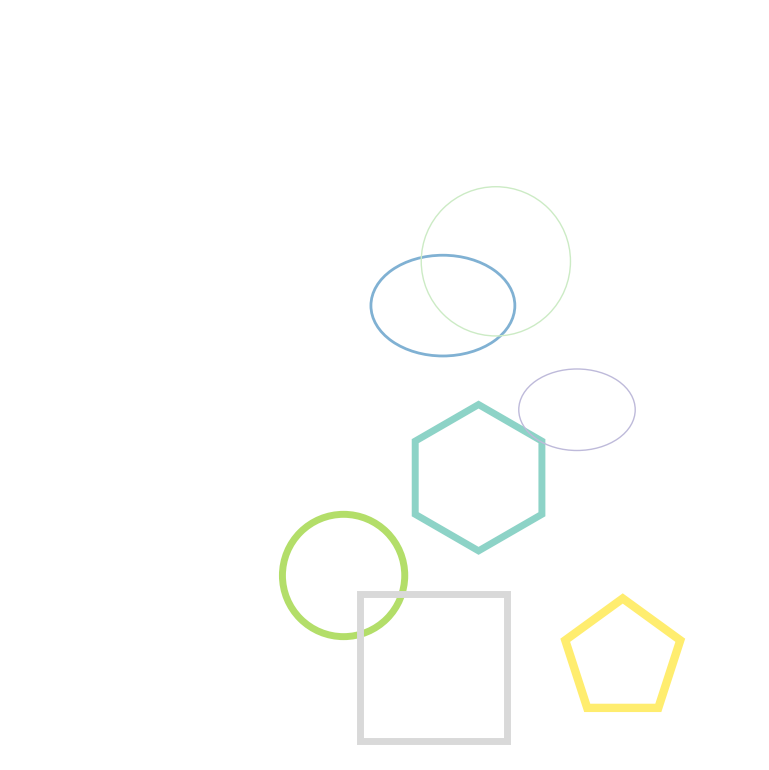[{"shape": "hexagon", "thickness": 2.5, "radius": 0.47, "center": [0.622, 0.38]}, {"shape": "oval", "thickness": 0.5, "radius": 0.38, "center": [0.749, 0.468]}, {"shape": "oval", "thickness": 1, "radius": 0.47, "center": [0.575, 0.603]}, {"shape": "circle", "thickness": 2.5, "radius": 0.4, "center": [0.446, 0.253]}, {"shape": "square", "thickness": 2.5, "radius": 0.48, "center": [0.563, 0.133]}, {"shape": "circle", "thickness": 0.5, "radius": 0.48, "center": [0.644, 0.661]}, {"shape": "pentagon", "thickness": 3, "radius": 0.39, "center": [0.809, 0.144]}]